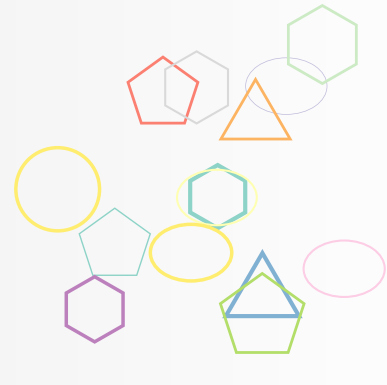[{"shape": "hexagon", "thickness": 3, "radius": 0.41, "center": [0.562, 0.489]}, {"shape": "pentagon", "thickness": 1, "radius": 0.48, "center": [0.296, 0.363]}, {"shape": "oval", "thickness": 1.5, "radius": 0.51, "center": [0.56, 0.487]}, {"shape": "oval", "thickness": 0.5, "radius": 0.53, "center": [0.739, 0.776]}, {"shape": "pentagon", "thickness": 2, "radius": 0.47, "center": [0.42, 0.757]}, {"shape": "triangle", "thickness": 3, "radius": 0.55, "center": [0.677, 0.233]}, {"shape": "triangle", "thickness": 2, "radius": 0.52, "center": [0.659, 0.69]}, {"shape": "pentagon", "thickness": 2, "radius": 0.57, "center": [0.677, 0.176]}, {"shape": "oval", "thickness": 1.5, "radius": 0.52, "center": [0.888, 0.302]}, {"shape": "hexagon", "thickness": 1.5, "radius": 0.47, "center": [0.507, 0.773]}, {"shape": "hexagon", "thickness": 2.5, "radius": 0.42, "center": [0.244, 0.197]}, {"shape": "hexagon", "thickness": 2, "radius": 0.51, "center": [0.832, 0.884]}, {"shape": "oval", "thickness": 2.5, "radius": 0.53, "center": [0.493, 0.344]}, {"shape": "circle", "thickness": 2.5, "radius": 0.54, "center": [0.149, 0.508]}]